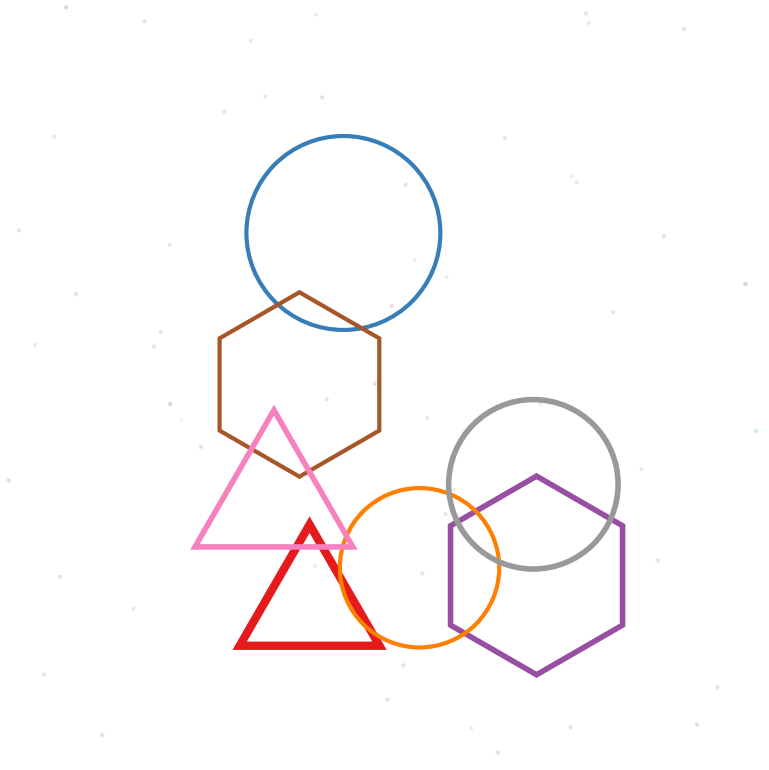[{"shape": "triangle", "thickness": 3, "radius": 0.52, "center": [0.402, 0.214]}, {"shape": "circle", "thickness": 1.5, "radius": 0.63, "center": [0.446, 0.697]}, {"shape": "hexagon", "thickness": 2, "radius": 0.64, "center": [0.697, 0.253]}, {"shape": "circle", "thickness": 1.5, "radius": 0.52, "center": [0.545, 0.263]}, {"shape": "hexagon", "thickness": 1.5, "radius": 0.6, "center": [0.389, 0.501]}, {"shape": "triangle", "thickness": 2, "radius": 0.59, "center": [0.356, 0.349]}, {"shape": "circle", "thickness": 2, "radius": 0.55, "center": [0.693, 0.371]}]